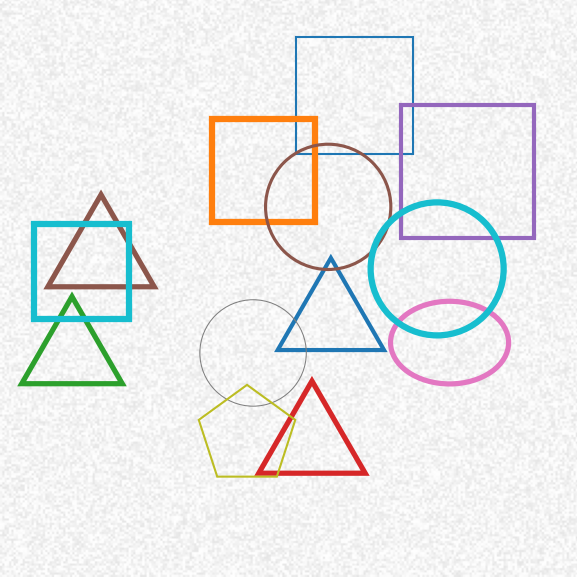[{"shape": "triangle", "thickness": 2, "radius": 0.53, "center": [0.573, 0.446]}, {"shape": "square", "thickness": 1, "radius": 0.51, "center": [0.613, 0.834]}, {"shape": "square", "thickness": 3, "radius": 0.45, "center": [0.456, 0.704]}, {"shape": "triangle", "thickness": 2.5, "radius": 0.5, "center": [0.125, 0.385]}, {"shape": "triangle", "thickness": 2.5, "radius": 0.53, "center": [0.54, 0.233]}, {"shape": "square", "thickness": 2, "radius": 0.58, "center": [0.809, 0.702]}, {"shape": "triangle", "thickness": 2.5, "radius": 0.53, "center": [0.175, 0.556]}, {"shape": "circle", "thickness": 1.5, "radius": 0.54, "center": [0.568, 0.641]}, {"shape": "oval", "thickness": 2.5, "radius": 0.51, "center": [0.778, 0.406]}, {"shape": "circle", "thickness": 0.5, "radius": 0.46, "center": [0.438, 0.388]}, {"shape": "pentagon", "thickness": 1, "radius": 0.44, "center": [0.428, 0.245]}, {"shape": "circle", "thickness": 3, "radius": 0.58, "center": [0.757, 0.534]}, {"shape": "square", "thickness": 3, "radius": 0.41, "center": [0.142, 0.53]}]